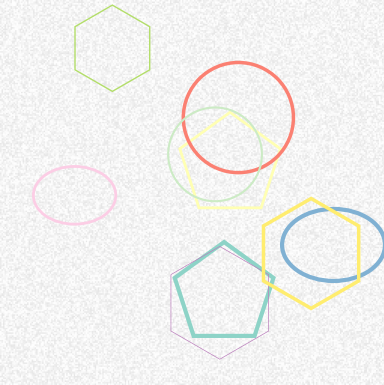[{"shape": "pentagon", "thickness": 3, "radius": 0.67, "center": [0.582, 0.237]}, {"shape": "pentagon", "thickness": 2, "radius": 0.69, "center": [0.598, 0.571]}, {"shape": "circle", "thickness": 2.5, "radius": 0.72, "center": [0.619, 0.695]}, {"shape": "oval", "thickness": 3, "radius": 0.67, "center": [0.866, 0.364]}, {"shape": "hexagon", "thickness": 1, "radius": 0.56, "center": [0.292, 0.875]}, {"shape": "oval", "thickness": 2, "radius": 0.53, "center": [0.194, 0.493]}, {"shape": "hexagon", "thickness": 0.5, "radius": 0.73, "center": [0.571, 0.213]}, {"shape": "circle", "thickness": 1.5, "radius": 0.61, "center": [0.559, 0.599]}, {"shape": "hexagon", "thickness": 2.5, "radius": 0.71, "center": [0.808, 0.342]}]